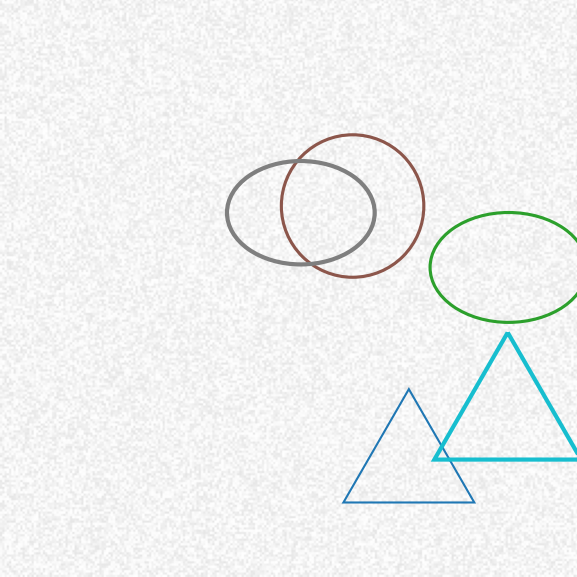[{"shape": "triangle", "thickness": 1, "radius": 0.65, "center": [0.708, 0.194]}, {"shape": "oval", "thickness": 1.5, "radius": 0.68, "center": [0.881, 0.536]}, {"shape": "circle", "thickness": 1.5, "radius": 0.62, "center": [0.611, 0.642]}, {"shape": "oval", "thickness": 2, "radius": 0.64, "center": [0.521, 0.631]}, {"shape": "triangle", "thickness": 2, "radius": 0.73, "center": [0.879, 0.277]}]